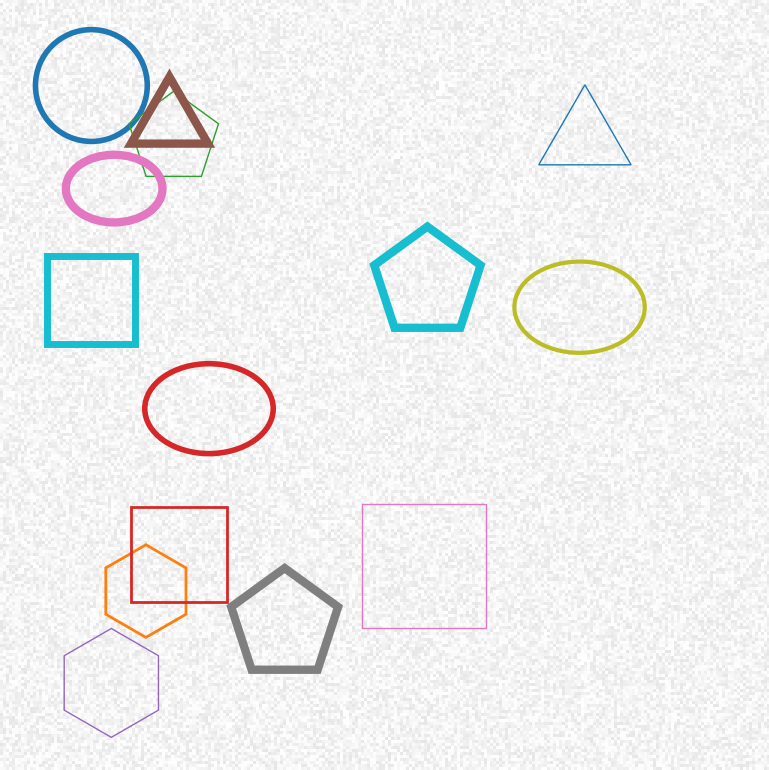[{"shape": "triangle", "thickness": 0.5, "radius": 0.35, "center": [0.76, 0.821]}, {"shape": "circle", "thickness": 2, "radius": 0.36, "center": [0.119, 0.889]}, {"shape": "hexagon", "thickness": 1, "radius": 0.3, "center": [0.189, 0.232]}, {"shape": "pentagon", "thickness": 0.5, "radius": 0.31, "center": [0.226, 0.82]}, {"shape": "oval", "thickness": 2, "radius": 0.42, "center": [0.271, 0.469]}, {"shape": "square", "thickness": 1, "radius": 0.31, "center": [0.232, 0.28]}, {"shape": "hexagon", "thickness": 0.5, "radius": 0.35, "center": [0.145, 0.113]}, {"shape": "triangle", "thickness": 3, "radius": 0.29, "center": [0.22, 0.842]}, {"shape": "oval", "thickness": 3, "radius": 0.31, "center": [0.148, 0.755]}, {"shape": "square", "thickness": 0.5, "radius": 0.4, "center": [0.55, 0.265]}, {"shape": "pentagon", "thickness": 3, "radius": 0.36, "center": [0.37, 0.189]}, {"shape": "oval", "thickness": 1.5, "radius": 0.42, "center": [0.753, 0.601]}, {"shape": "square", "thickness": 2.5, "radius": 0.29, "center": [0.118, 0.611]}, {"shape": "pentagon", "thickness": 3, "radius": 0.36, "center": [0.555, 0.633]}]